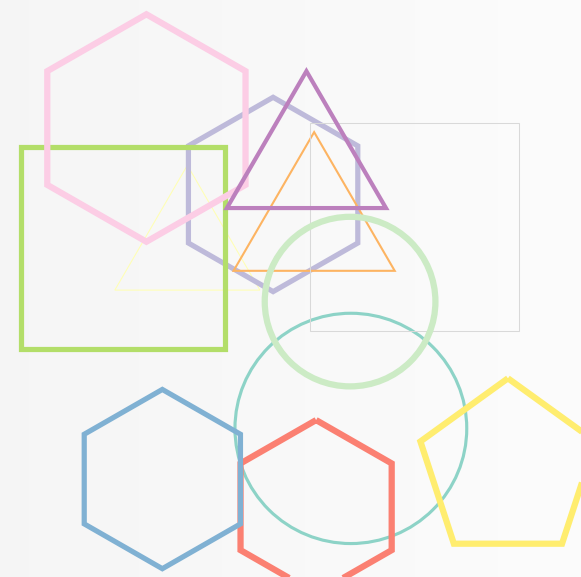[{"shape": "circle", "thickness": 1.5, "radius": 1.0, "center": [0.604, 0.257]}, {"shape": "triangle", "thickness": 0.5, "radius": 0.72, "center": [0.322, 0.569]}, {"shape": "hexagon", "thickness": 2.5, "radius": 0.84, "center": [0.47, 0.662]}, {"shape": "hexagon", "thickness": 3, "radius": 0.75, "center": [0.544, 0.122]}, {"shape": "hexagon", "thickness": 2.5, "radius": 0.78, "center": [0.279, 0.17]}, {"shape": "triangle", "thickness": 1, "radius": 0.8, "center": [0.54, 0.61]}, {"shape": "square", "thickness": 2.5, "radius": 0.88, "center": [0.211, 0.57]}, {"shape": "hexagon", "thickness": 3, "radius": 0.98, "center": [0.252, 0.777]}, {"shape": "square", "thickness": 0.5, "radius": 0.9, "center": [0.714, 0.606]}, {"shape": "triangle", "thickness": 2, "radius": 0.79, "center": [0.527, 0.718]}, {"shape": "circle", "thickness": 3, "radius": 0.73, "center": [0.602, 0.477]}, {"shape": "pentagon", "thickness": 3, "radius": 0.79, "center": [0.874, 0.186]}]